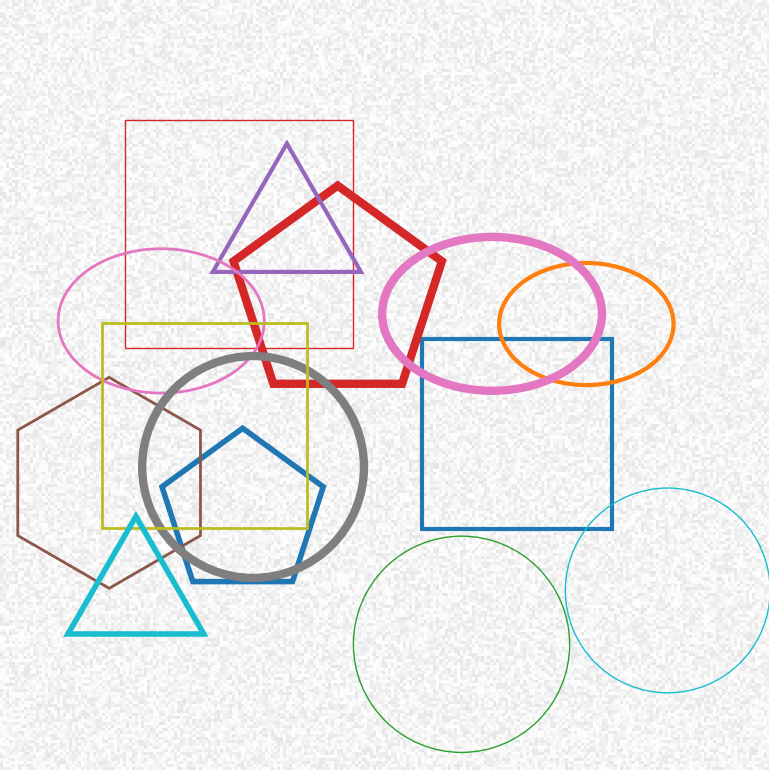[{"shape": "pentagon", "thickness": 2, "radius": 0.55, "center": [0.315, 0.334]}, {"shape": "square", "thickness": 1.5, "radius": 0.62, "center": [0.671, 0.436]}, {"shape": "oval", "thickness": 1.5, "radius": 0.57, "center": [0.761, 0.579]}, {"shape": "circle", "thickness": 0.5, "radius": 0.7, "center": [0.599, 0.163]}, {"shape": "square", "thickness": 0.5, "radius": 0.74, "center": [0.31, 0.696]}, {"shape": "pentagon", "thickness": 3, "radius": 0.71, "center": [0.439, 0.617]}, {"shape": "triangle", "thickness": 1.5, "radius": 0.56, "center": [0.373, 0.702]}, {"shape": "hexagon", "thickness": 1, "radius": 0.68, "center": [0.142, 0.373]}, {"shape": "oval", "thickness": 1, "radius": 0.67, "center": [0.209, 0.583]}, {"shape": "oval", "thickness": 3, "radius": 0.71, "center": [0.639, 0.592]}, {"shape": "circle", "thickness": 3, "radius": 0.72, "center": [0.329, 0.394]}, {"shape": "square", "thickness": 1, "radius": 0.67, "center": [0.266, 0.448]}, {"shape": "circle", "thickness": 0.5, "radius": 0.66, "center": [0.867, 0.233]}, {"shape": "triangle", "thickness": 2, "radius": 0.51, "center": [0.176, 0.228]}]